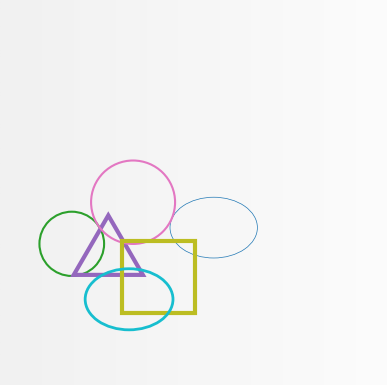[{"shape": "oval", "thickness": 0.5, "radius": 0.56, "center": [0.551, 0.409]}, {"shape": "circle", "thickness": 1.5, "radius": 0.42, "center": [0.185, 0.367]}, {"shape": "triangle", "thickness": 3, "radius": 0.51, "center": [0.279, 0.338]}, {"shape": "circle", "thickness": 1.5, "radius": 0.54, "center": [0.343, 0.475]}, {"shape": "square", "thickness": 3, "radius": 0.47, "center": [0.409, 0.28]}, {"shape": "oval", "thickness": 2, "radius": 0.57, "center": [0.333, 0.223]}]